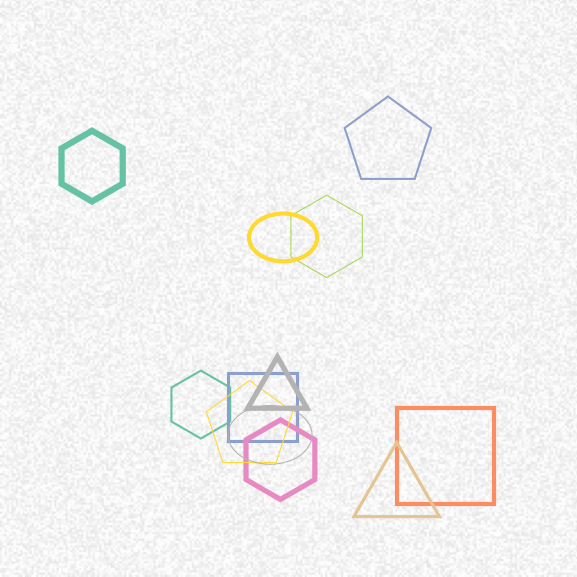[{"shape": "hexagon", "thickness": 1, "radius": 0.29, "center": [0.348, 0.299]}, {"shape": "hexagon", "thickness": 3, "radius": 0.31, "center": [0.159, 0.712]}, {"shape": "square", "thickness": 2, "radius": 0.42, "center": [0.771, 0.21]}, {"shape": "square", "thickness": 1.5, "radius": 0.3, "center": [0.455, 0.294]}, {"shape": "pentagon", "thickness": 1, "radius": 0.39, "center": [0.672, 0.753]}, {"shape": "hexagon", "thickness": 2.5, "radius": 0.34, "center": [0.486, 0.203]}, {"shape": "hexagon", "thickness": 0.5, "radius": 0.36, "center": [0.566, 0.59]}, {"shape": "oval", "thickness": 2, "radius": 0.3, "center": [0.49, 0.588]}, {"shape": "pentagon", "thickness": 0.5, "radius": 0.39, "center": [0.432, 0.262]}, {"shape": "triangle", "thickness": 1.5, "radius": 0.43, "center": [0.687, 0.147]}, {"shape": "oval", "thickness": 0.5, "radius": 0.36, "center": [0.468, 0.246]}, {"shape": "triangle", "thickness": 2.5, "radius": 0.3, "center": [0.48, 0.322]}]